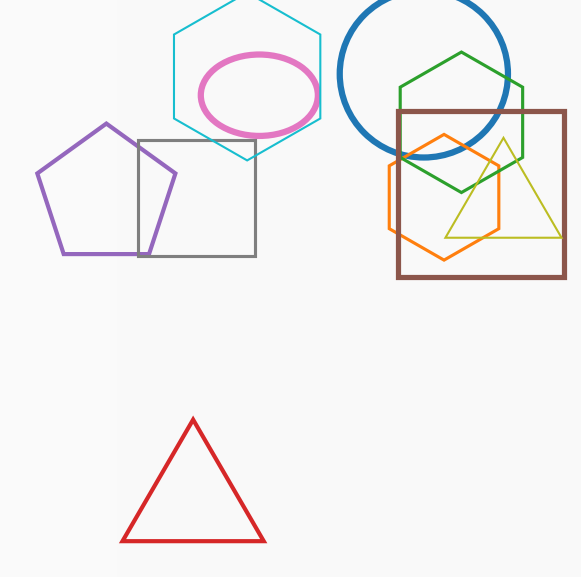[{"shape": "circle", "thickness": 3, "radius": 0.72, "center": [0.729, 0.871]}, {"shape": "hexagon", "thickness": 1.5, "radius": 0.54, "center": [0.764, 0.658]}, {"shape": "hexagon", "thickness": 1.5, "radius": 0.61, "center": [0.794, 0.787]}, {"shape": "triangle", "thickness": 2, "radius": 0.7, "center": [0.332, 0.132]}, {"shape": "pentagon", "thickness": 2, "radius": 0.62, "center": [0.183, 0.66]}, {"shape": "square", "thickness": 2.5, "radius": 0.72, "center": [0.827, 0.663]}, {"shape": "oval", "thickness": 3, "radius": 0.5, "center": [0.446, 0.834]}, {"shape": "square", "thickness": 1.5, "radius": 0.5, "center": [0.337, 0.657]}, {"shape": "triangle", "thickness": 1, "radius": 0.58, "center": [0.866, 0.645]}, {"shape": "hexagon", "thickness": 1, "radius": 0.73, "center": [0.425, 0.867]}]